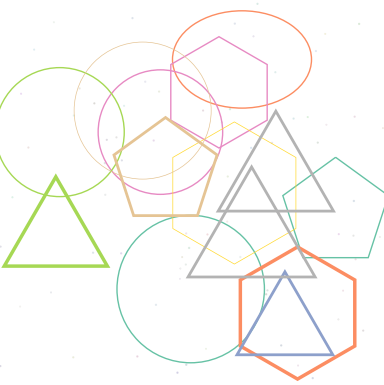[{"shape": "pentagon", "thickness": 1, "radius": 0.72, "center": [0.872, 0.447]}, {"shape": "circle", "thickness": 1, "radius": 0.96, "center": [0.495, 0.249]}, {"shape": "oval", "thickness": 1, "radius": 0.9, "center": [0.629, 0.846]}, {"shape": "hexagon", "thickness": 2.5, "radius": 0.86, "center": [0.773, 0.187]}, {"shape": "triangle", "thickness": 2, "radius": 0.72, "center": [0.74, 0.15]}, {"shape": "hexagon", "thickness": 1, "radius": 0.72, "center": [0.569, 0.76]}, {"shape": "circle", "thickness": 1, "radius": 0.81, "center": [0.417, 0.657]}, {"shape": "triangle", "thickness": 2.5, "radius": 0.77, "center": [0.145, 0.386]}, {"shape": "circle", "thickness": 1, "radius": 0.84, "center": [0.155, 0.657]}, {"shape": "hexagon", "thickness": 0.5, "radius": 0.92, "center": [0.609, 0.499]}, {"shape": "circle", "thickness": 0.5, "radius": 0.89, "center": [0.371, 0.713]}, {"shape": "pentagon", "thickness": 2, "radius": 0.7, "center": [0.43, 0.554]}, {"shape": "triangle", "thickness": 2, "radius": 0.95, "center": [0.654, 0.376]}, {"shape": "triangle", "thickness": 2, "radius": 0.87, "center": [0.716, 0.538]}]